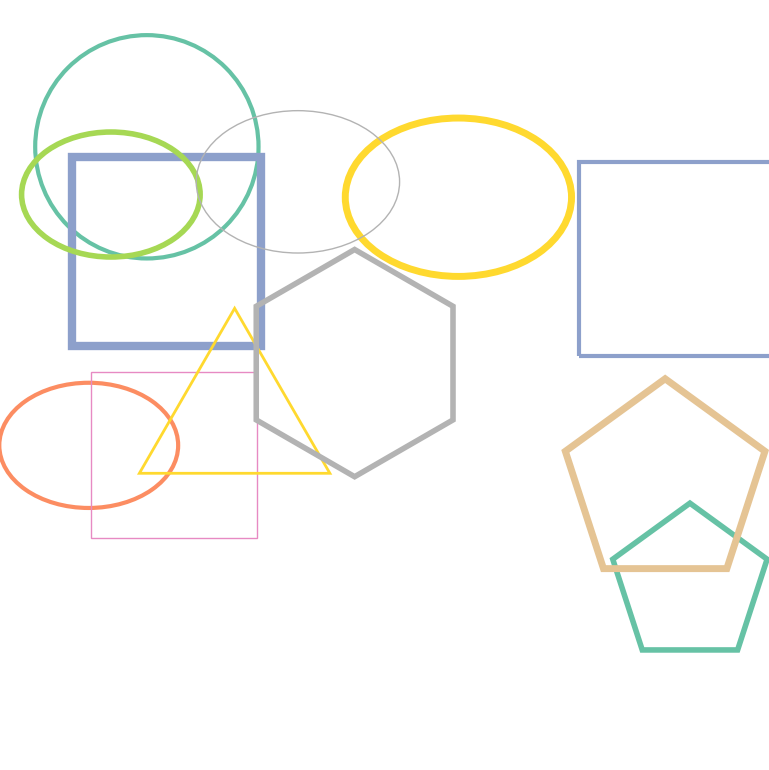[{"shape": "circle", "thickness": 1.5, "radius": 0.73, "center": [0.191, 0.809]}, {"shape": "pentagon", "thickness": 2, "radius": 0.53, "center": [0.896, 0.241]}, {"shape": "oval", "thickness": 1.5, "radius": 0.58, "center": [0.115, 0.422]}, {"shape": "square", "thickness": 3, "radius": 0.61, "center": [0.216, 0.673]}, {"shape": "square", "thickness": 1.5, "radius": 0.63, "center": [0.878, 0.663]}, {"shape": "square", "thickness": 0.5, "radius": 0.54, "center": [0.226, 0.409]}, {"shape": "oval", "thickness": 2, "radius": 0.58, "center": [0.144, 0.747]}, {"shape": "triangle", "thickness": 1, "radius": 0.71, "center": [0.305, 0.457]}, {"shape": "oval", "thickness": 2.5, "radius": 0.73, "center": [0.595, 0.744]}, {"shape": "pentagon", "thickness": 2.5, "radius": 0.68, "center": [0.864, 0.372]}, {"shape": "hexagon", "thickness": 2, "radius": 0.74, "center": [0.461, 0.528]}, {"shape": "oval", "thickness": 0.5, "radius": 0.66, "center": [0.387, 0.764]}]